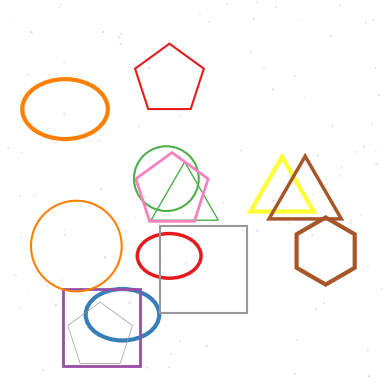[{"shape": "pentagon", "thickness": 1.5, "radius": 0.47, "center": [0.44, 0.793]}, {"shape": "oval", "thickness": 2.5, "radius": 0.41, "center": [0.439, 0.335]}, {"shape": "oval", "thickness": 3, "radius": 0.48, "center": [0.318, 0.183]}, {"shape": "triangle", "thickness": 1, "radius": 0.5, "center": [0.48, 0.478]}, {"shape": "circle", "thickness": 1.5, "radius": 0.42, "center": [0.432, 0.536]}, {"shape": "square", "thickness": 2, "radius": 0.5, "center": [0.264, 0.149]}, {"shape": "circle", "thickness": 1.5, "radius": 0.59, "center": [0.198, 0.361]}, {"shape": "oval", "thickness": 3, "radius": 0.56, "center": [0.169, 0.717]}, {"shape": "triangle", "thickness": 3, "radius": 0.47, "center": [0.733, 0.498]}, {"shape": "triangle", "thickness": 2.5, "radius": 0.54, "center": [0.793, 0.486]}, {"shape": "hexagon", "thickness": 3, "radius": 0.44, "center": [0.846, 0.348]}, {"shape": "pentagon", "thickness": 2, "radius": 0.49, "center": [0.447, 0.505]}, {"shape": "pentagon", "thickness": 0.5, "radius": 0.44, "center": [0.26, 0.127]}, {"shape": "square", "thickness": 1.5, "radius": 0.56, "center": [0.529, 0.3]}]